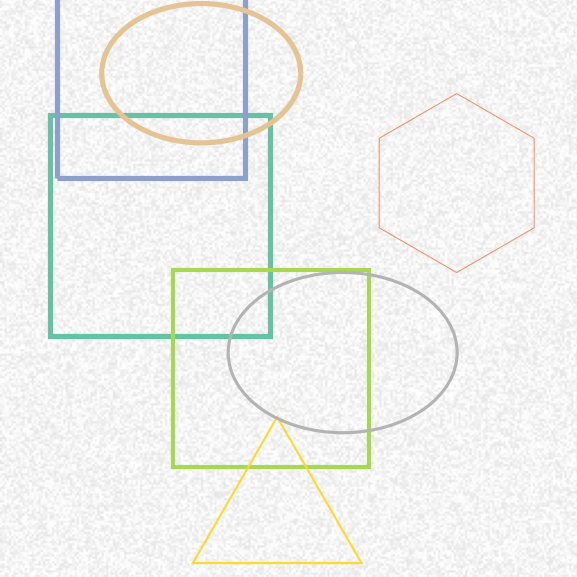[{"shape": "square", "thickness": 2.5, "radius": 0.95, "center": [0.277, 0.609]}, {"shape": "hexagon", "thickness": 0.5, "radius": 0.77, "center": [0.791, 0.682]}, {"shape": "square", "thickness": 2.5, "radius": 0.81, "center": [0.262, 0.854]}, {"shape": "square", "thickness": 2, "radius": 0.85, "center": [0.469, 0.361]}, {"shape": "triangle", "thickness": 1, "radius": 0.84, "center": [0.48, 0.108]}, {"shape": "oval", "thickness": 2.5, "radius": 0.86, "center": [0.348, 0.872]}, {"shape": "oval", "thickness": 1.5, "radius": 0.99, "center": [0.593, 0.389]}]